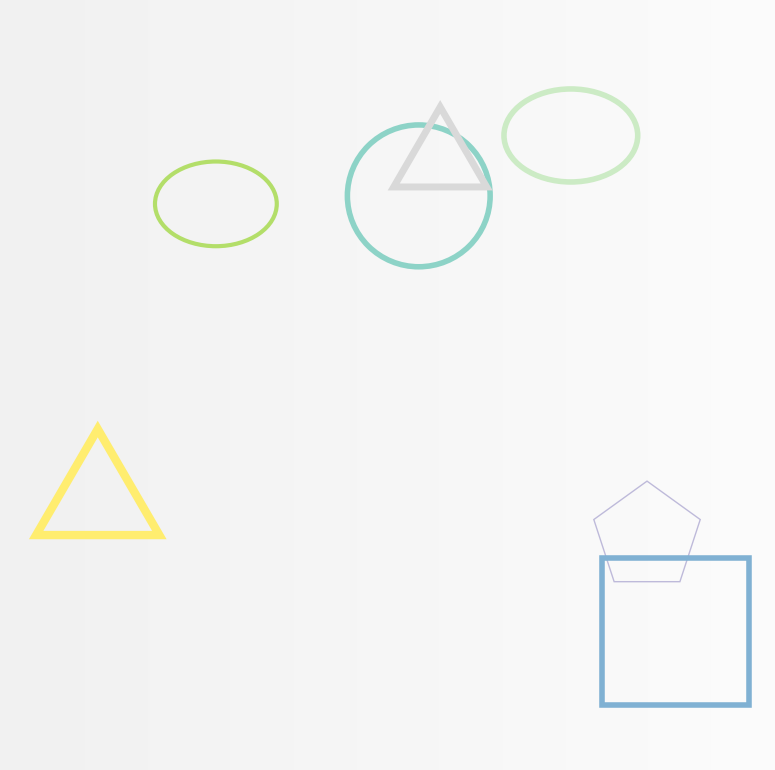[{"shape": "circle", "thickness": 2, "radius": 0.46, "center": [0.54, 0.746]}, {"shape": "pentagon", "thickness": 0.5, "radius": 0.36, "center": [0.835, 0.303]}, {"shape": "square", "thickness": 2, "radius": 0.48, "center": [0.872, 0.18]}, {"shape": "oval", "thickness": 1.5, "radius": 0.39, "center": [0.279, 0.735]}, {"shape": "triangle", "thickness": 2.5, "radius": 0.35, "center": [0.568, 0.792]}, {"shape": "oval", "thickness": 2, "radius": 0.43, "center": [0.737, 0.824]}, {"shape": "triangle", "thickness": 3, "radius": 0.46, "center": [0.126, 0.351]}]